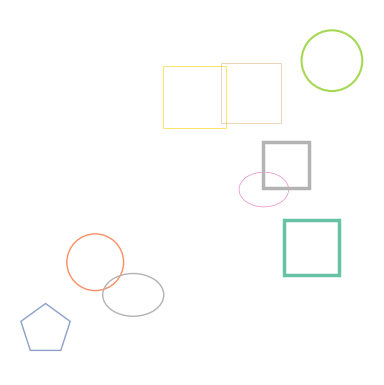[{"shape": "square", "thickness": 2.5, "radius": 0.36, "center": [0.809, 0.357]}, {"shape": "circle", "thickness": 1, "radius": 0.37, "center": [0.247, 0.319]}, {"shape": "pentagon", "thickness": 1, "radius": 0.34, "center": [0.118, 0.144]}, {"shape": "oval", "thickness": 0.5, "radius": 0.32, "center": [0.685, 0.508]}, {"shape": "circle", "thickness": 1.5, "radius": 0.39, "center": [0.862, 0.842]}, {"shape": "square", "thickness": 0.5, "radius": 0.41, "center": [0.505, 0.748]}, {"shape": "square", "thickness": 0.5, "radius": 0.39, "center": [0.652, 0.758]}, {"shape": "oval", "thickness": 1, "radius": 0.4, "center": [0.346, 0.234]}, {"shape": "square", "thickness": 2.5, "radius": 0.3, "center": [0.743, 0.57]}]